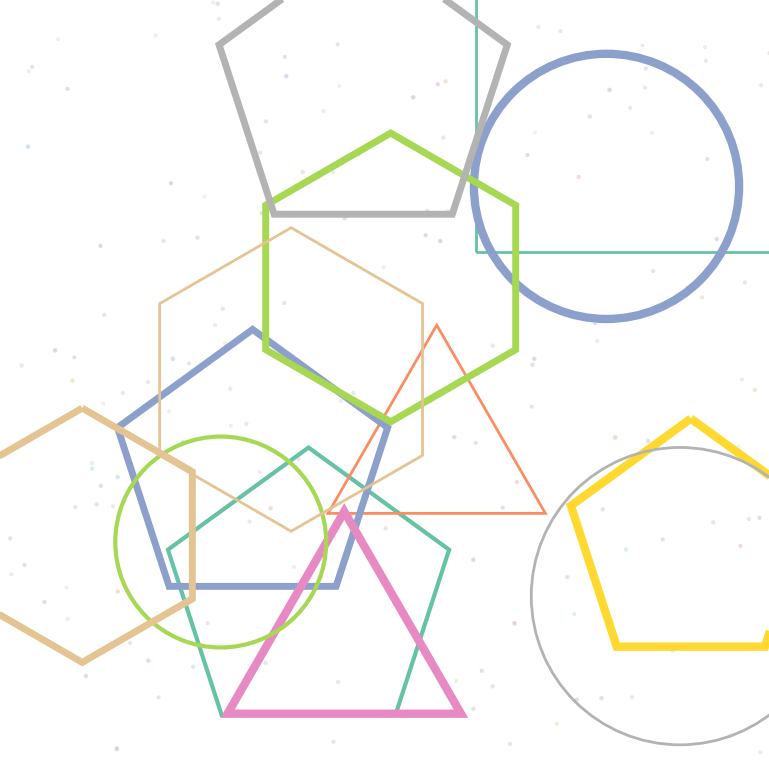[{"shape": "square", "thickness": 1, "radius": 0.96, "center": [0.811, 0.864]}, {"shape": "pentagon", "thickness": 1.5, "radius": 0.96, "center": [0.401, 0.227]}, {"shape": "triangle", "thickness": 1, "radius": 0.81, "center": [0.567, 0.415]}, {"shape": "pentagon", "thickness": 2.5, "radius": 0.92, "center": [0.328, 0.388]}, {"shape": "circle", "thickness": 3, "radius": 0.86, "center": [0.788, 0.758]}, {"shape": "triangle", "thickness": 3, "radius": 0.88, "center": [0.447, 0.161]}, {"shape": "hexagon", "thickness": 2.5, "radius": 0.94, "center": [0.507, 0.64]}, {"shape": "circle", "thickness": 1.5, "radius": 0.68, "center": [0.287, 0.296]}, {"shape": "pentagon", "thickness": 3, "radius": 0.82, "center": [0.897, 0.293]}, {"shape": "hexagon", "thickness": 1, "radius": 0.99, "center": [0.378, 0.507]}, {"shape": "hexagon", "thickness": 2.5, "radius": 0.83, "center": [0.107, 0.305]}, {"shape": "circle", "thickness": 1, "radius": 0.97, "center": [0.883, 0.226]}, {"shape": "pentagon", "thickness": 2.5, "radius": 0.98, "center": [0.472, 0.881]}]